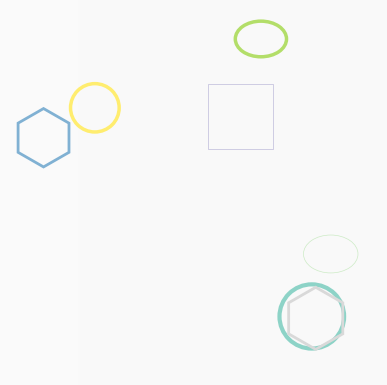[{"shape": "circle", "thickness": 3, "radius": 0.42, "center": [0.805, 0.178]}, {"shape": "square", "thickness": 0.5, "radius": 0.42, "center": [0.622, 0.698]}, {"shape": "hexagon", "thickness": 2, "radius": 0.38, "center": [0.112, 0.642]}, {"shape": "oval", "thickness": 2.5, "radius": 0.33, "center": [0.673, 0.899]}, {"shape": "hexagon", "thickness": 2, "radius": 0.4, "center": [0.815, 0.173]}, {"shape": "oval", "thickness": 0.5, "radius": 0.35, "center": [0.853, 0.34]}, {"shape": "circle", "thickness": 2.5, "radius": 0.31, "center": [0.245, 0.72]}]